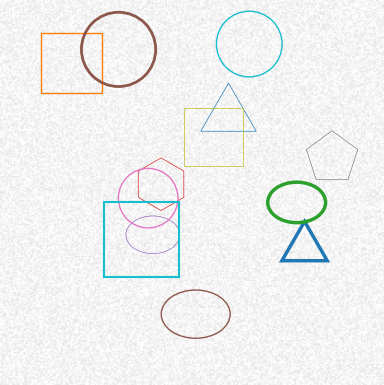[{"shape": "triangle", "thickness": 2.5, "radius": 0.34, "center": [0.791, 0.357]}, {"shape": "triangle", "thickness": 0.5, "radius": 0.42, "center": [0.594, 0.701]}, {"shape": "square", "thickness": 1, "radius": 0.39, "center": [0.186, 0.836]}, {"shape": "oval", "thickness": 2.5, "radius": 0.38, "center": [0.771, 0.474]}, {"shape": "hexagon", "thickness": 0.5, "radius": 0.34, "center": [0.418, 0.521]}, {"shape": "oval", "thickness": 0.5, "radius": 0.35, "center": [0.397, 0.39]}, {"shape": "circle", "thickness": 2, "radius": 0.48, "center": [0.308, 0.872]}, {"shape": "oval", "thickness": 1, "radius": 0.45, "center": [0.508, 0.184]}, {"shape": "circle", "thickness": 1, "radius": 0.39, "center": [0.385, 0.485]}, {"shape": "pentagon", "thickness": 0.5, "radius": 0.35, "center": [0.862, 0.59]}, {"shape": "square", "thickness": 0.5, "radius": 0.38, "center": [0.555, 0.644]}, {"shape": "circle", "thickness": 1, "radius": 0.43, "center": [0.647, 0.886]}, {"shape": "square", "thickness": 1.5, "radius": 0.49, "center": [0.367, 0.379]}]